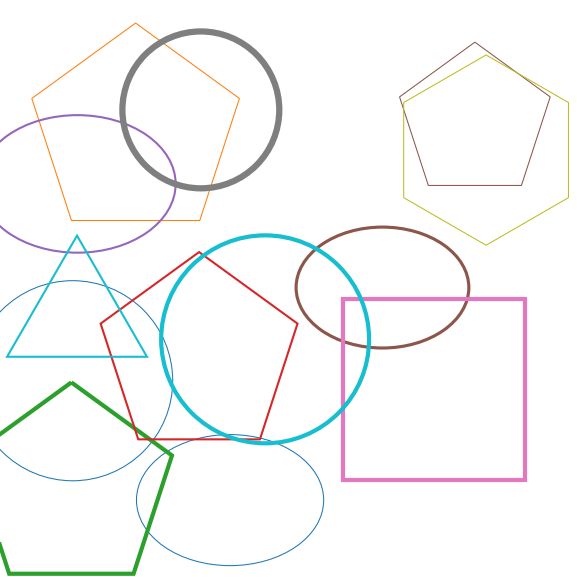[{"shape": "oval", "thickness": 0.5, "radius": 0.81, "center": [0.398, 0.133]}, {"shape": "circle", "thickness": 0.5, "radius": 0.87, "center": [0.126, 0.34]}, {"shape": "pentagon", "thickness": 0.5, "radius": 0.94, "center": [0.235, 0.77]}, {"shape": "pentagon", "thickness": 2, "radius": 0.92, "center": [0.124, 0.154]}, {"shape": "pentagon", "thickness": 1, "radius": 0.9, "center": [0.345, 0.383]}, {"shape": "oval", "thickness": 1, "radius": 0.85, "center": [0.134, 0.681]}, {"shape": "pentagon", "thickness": 0.5, "radius": 0.69, "center": [0.822, 0.789]}, {"shape": "oval", "thickness": 1.5, "radius": 0.75, "center": [0.662, 0.501]}, {"shape": "square", "thickness": 2, "radius": 0.79, "center": [0.751, 0.325]}, {"shape": "circle", "thickness": 3, "radius": 0.68, "center": [0.348, 0.809]}, {"shape": "hexagon", "thickness": 0.5, "radius": 0.82, "center": [0.842, 0.739]}, {"shape": "triangle", "thickness": 1, "radius": 0.7, "center": [0.133, 0.451]}, {"shape": "circle", "thickness": 2, "radius": 0.9, "center": [0.459, 0.412]}]